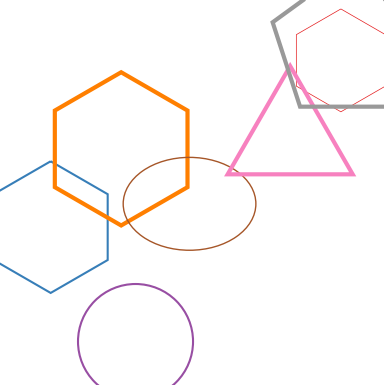[{"shape": "hexagon", "thickness": 0.5, "radius": 0.67, "center": [0.885, 0.843]}, {"shape": "hexagon", "thickness": 1.5, "radius": 0.85, "center": [0.132, 0.41]}, {"shape": "circle", "thickness": 1.5, "radius": 0.75, "center": [0.352, 0.113]}, {"shape": "hexagon", "thickness": 3, "radius": 0.99, "center": [0.315, 0.613]}, {"shape": "oval", "thickness": 1, "radius": 0.86, "center": [0.492, 0.471]}, {"shape": "triangle", "thickness": 3, "radius": 0.94, "center": [0.754, 0.641]}, {"shape": "pentagon", "thickness": 3, "radius": 0.98, "center": [0.895, 0.882]}]